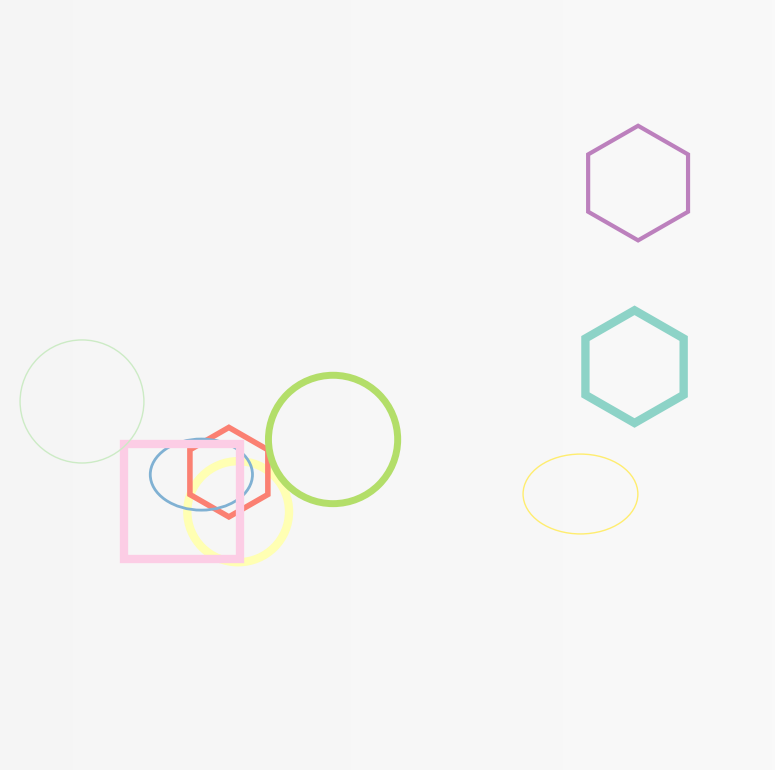[{"shape": "hexagon", "thickness": 3, "radius": 0.37, "center": [0.819, 0.524]}, {"shape": "circle", "thickness": 3, "radius": 0.33, "center": [0.307, 0.335]}, {"shape": "hexagon", "thickness": 2, "radius": 0.29, "center": [0.295, 0.387]}, {"shape": "oval", "thickness": 1, "radius": 0.33, "center": [0.26, 0.384]}, {"shape": "circle", "thickness": 2.5, "radius": 0.42, "center": [0.43, 0.429]}, {"shape": "square", "thickness": 3, "radius": 0.37, "center": [0.235, 0.349]}, {"shape": "hexagon", "thickness": 1.5, "radius": 0.37, "center": [0.823, 0.762]}, {"shape": "circle", "thickness": 0.5, "radius": 0.4, "center": [0.106, 0.479]}, {"shape": "oval", "thickness": 0.5, "radius": 0.37, "center": [0.749, 0.358]}]